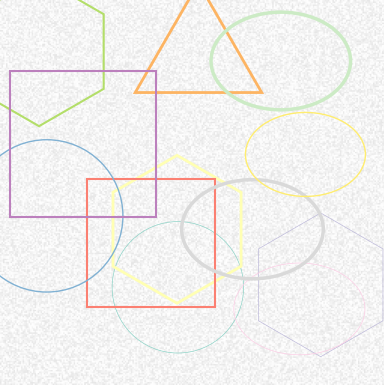[{"shape": "circle", "thickness": 0.5, "radius": 0.85, "center": [0.462, 0.254]}, {"shape": "hexagon", "thickness": 2, "radius": 0.96, "center": [0.46, 0.404]}, {"shape": "hexagon", "thickness": 0.5, "radius": 0.93, "center": [0.833, 0.26]}, {"shape": "square", "thickness": 1.5, "radius": 0.83, "center": [0.393, 0.369]}, {"shape": "circle", "thickness": 1, "radius": 0.99, "center": [0.121, 0.439]}, {"shape": "triangle", "thickness": 2, "radius": 0.95, "center": [0.515, 0.854]}, {"shape": "hexagon", "thickness": 1.5, "radius": 0.97, "center": [0.101, 0.866]}, {"shape": "oval", "thickness": 0.5, "radius": 0.85, "center": [0.778, 0.198]}, {"shape": "oval", "thickness": 2.5, "radius": 0.92, "center": [0.656, 0.405]}, {"shape": "square", "thickness": 1.5, "radius": 0.95, "center": [0.216, 0.626]}, {"shape": "oval", "thickness": 2.5, "radius": 0.91, "center": [0.729, 0.842]}, {"shape": "oval", "thickness": 1, "radius": 0.78, "center": [0.793, 0.599]}]